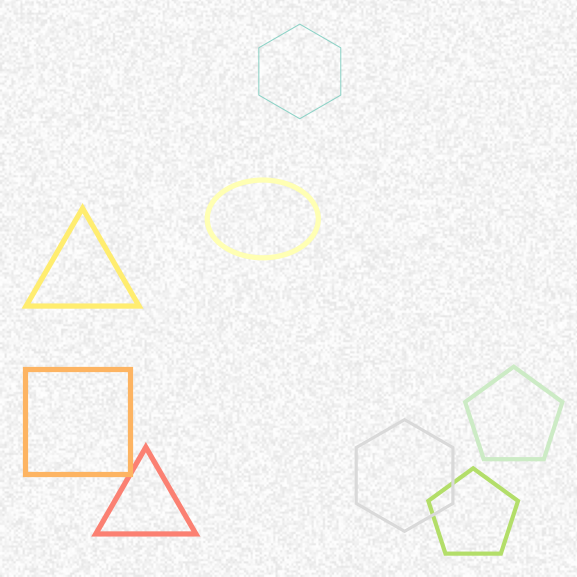[{"shape": "hexagon", "thickness": 0.5, "radius": 0.41, "center": [0.519, 0.875]}, {"shape": "oval", "thickness": 2.5, "radius": 0.48, "center": [0.455, 0.62]}, {"shape": "triangle", "thickness": 2.5, "radius": 0.5, "center": [0.253, 0.125]}, {"shape": "square", "thickness": 2.5, "radius": 0.45, "center": [0.134, 0.269]}, {"shape": "pentagon", "thickness": 2, "radius": 0.41, "center": [0.819, 0.107]}, {"shape": "hexagon", "thickness": 1.5, "radius": 0.48, "center": [0.701, 0.176]}, {"shape": "pentagon", "thickness": 2, "radius": 0.44, "center": [0.89, 0.276]}, {"shape": "triangle", "thickness": 2.5, "radius": 0.56, "center": [0.143, 0.526]}]